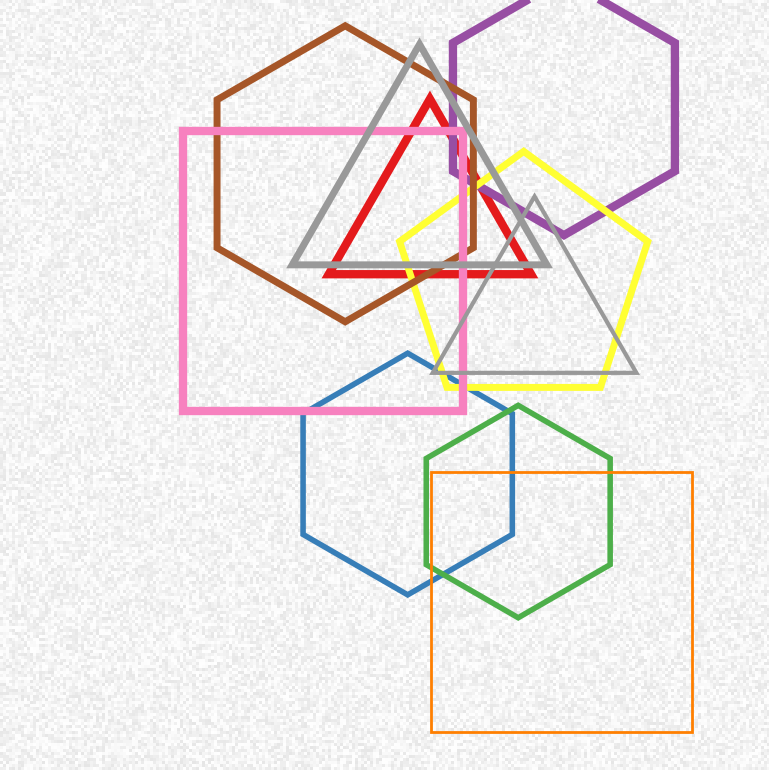[{"shape": "triangle", "thickness": 3, "radius": 0.76, "center": [0.558, 0.72]}, {"shape": "hexagon", "thickness": 2, "radius": 0.78, "center": [0.529, 0.384]}, {"shape": "hexagon", "thickness": 2, "radius": 0.69, "center": [0.673, 0.336]}, {"shape": "hexagon", "thickness": 3, "radius": 0.83, "center": [0.732, 0.861]}, {"shape": "square", "thickness": 1, "radius": 0.85, "center": [0.729, 0.218]}, {"shape": "pentagon", "thickness": 2.5, "radius": 0.85, "center": [0.68, 0.634]}, {"shape": "hexagon", "thickness": 2.5, "radius": 0.96, "center": [0.448, 0.774]}, {"shape": "square", "thickness": 3, "radius": 0.91, "center": [0.42, 0.648]}, {"shape": "triangle", "thickness": 1.5, "radius": 0.76, "center": [0.694, 0.592]}, {"shape": "triangle", "thickness": 2.5, "radius": 0.95, "center": [0.545, 0.752]}]